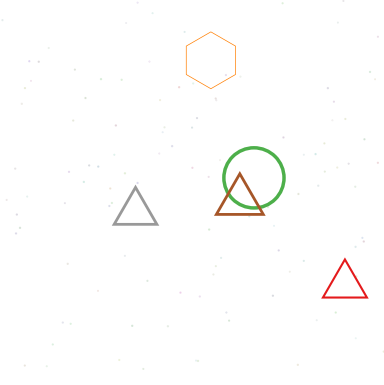[{"shape": "triangle", "thickness": 1.5, "radius": 0.33, "center": [0.896, 0.26]}, {"shape": "circle", "thickness": 2.5, "radius": 0.39, "center": [0.66, 0.538]}, {"shape": "hexagon", "thickness": 0.5, "radius": 0.37, "center": [0.548, 0.843]}, {"shape": "triangle", "thickness": 2, "radius": 0.35, "center": [0.623, 0.478]}, {"shape": "triangle", "thickness": 2, "radius": 0.32, "center": [0.352, 0.449]}]